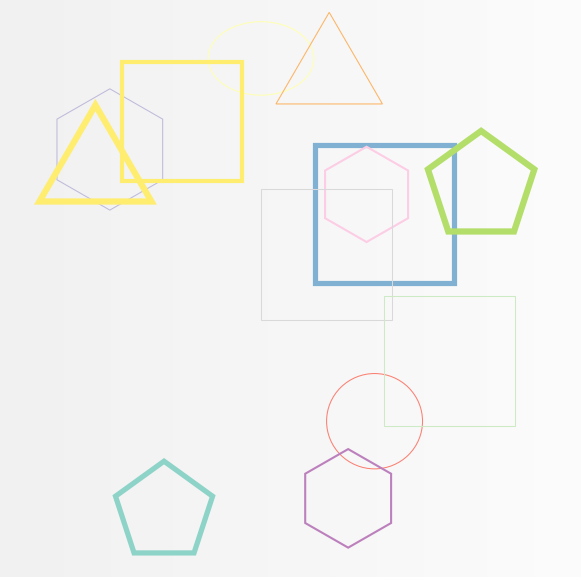[{"shape": "pentagon", "thickness": 2.5, "radius": 0.44, "center": [0.282, 0.113]}, {"shape": "oval", "thickness": 0.5, "radius": 0.45, "center": [0.449, 0.898]}, {"shape": "hexagon", "thickness": 0.5, "radius": 0.53, "center": [0.189, 0.74]}, {"shape": "circle", "thickness": 0.5, "radius": 0.41, "center": [0.644, 0.27]}, {"shape": "square", "thickness": 2.5, "radius": 0.6, "center": [0.662, 0.629]}, {"shape": "triangle", "thickness": 0.5, "radius": 0.53, "center": [0.566, 0.872]}, {"shape": "pentagon", "thickness": 3, "radius": 0.48, "center": [0.828, 0.676]}, {"shape": "hexagon", "thickness": 1, "radius": 0.41, "center": [0.631, 0.663]}, {"shape": "square", "thickness": 0.5, "radius": 0.57, "center": [0.562, 0.559]}, {"shape": "hexagon", "thickness": 1, "radius": 0.43, "center": [0.599, 0.136]}, {"shape": "square", "thickness": 0.5, "radius": 0.56, "center": [0.774, 0.374]}, {"shape": "triangle", "thickness": 3, "radius": 0.56, "center": [0.164, 0.706]}, {"shape": "square", "thickness": 2, "radius": 0.52, "center": [0.314, 0.789]}]